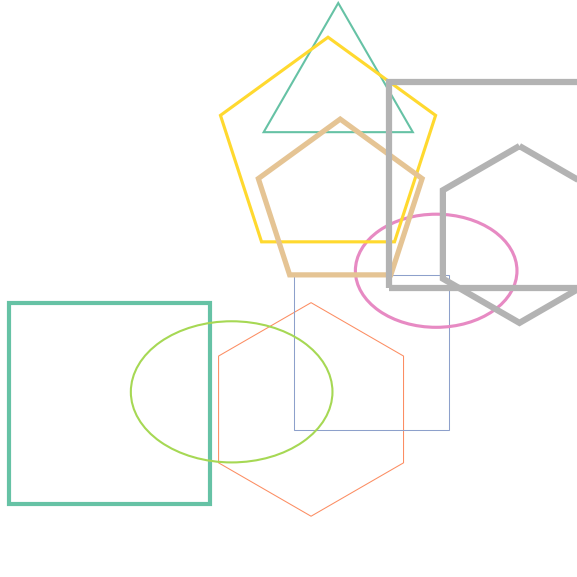[{"shape": "triangle", "thickness": 1, "radius": 0.75, "center": [0.586, 0.845]}, {"shape": "square", "thickness": 2, "radius": 0.87, "center": [0.19, 0.301]}, {"shape": "hexagon", "thickness": 0.5, "radius": 0.92, "center": [0.539, 0.29]}, {"shape": "square", "thickness": 0.5, "radius": 0.67, "center": [0.643, 0.388]}, {"shape": "oval", "thickness": 1.5, "radius": 0.7, "center": [0.755, 0.53]}, {"shape": "oval", "thickness": 1, "radius": 0.87, "center": [0.401, 0.321]}, {"shape": "pentagon", "thickness": 1.5, "radius": 0.98, "center": [0.568, 0.739]}, {"shape": "pentagon", "thickness": 2.5, "radius": 0.75, "center": [0.589, 0.644]}, {"shape": "square", "thickness": 3, "radius": 0.89, "center": [0.852, 0.679]}, {"shape": "hexagon", "thickness": 3, "radius": 0.77, "center": [0.9, 0.593]}]